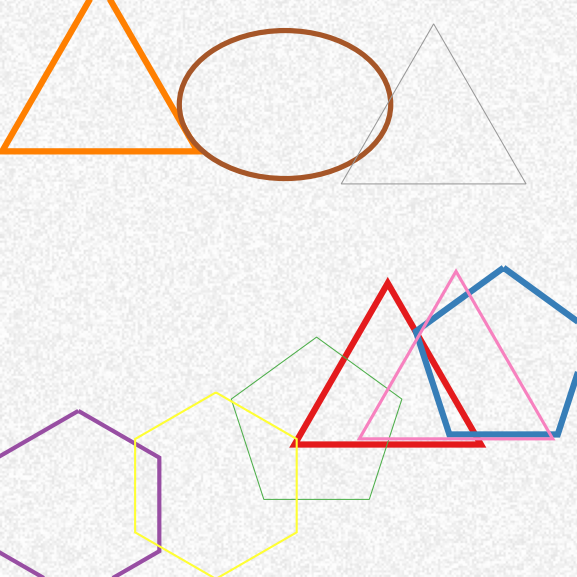[{"shape": "triangle", "thickness": 3, "radius": 0.93, "center": [0.671, 0.323]}, {"shape": "pentagon", "thickness": 3, "radius": 0.8, "center": [0.872, 0.376]}, {"shape": "pentagon", "thickness": 0.5, "radius": 0.78, "center": [0.548, 0.26]}, {"shape": "hexagon", "thickness": 2, "radius": 0.81, "center": [0.136, 0.126]}, {"shape": "triangle", "thickness": 3, "radius": 0.98, "center": [0.173, 0.835]}, {"shape": "hexagon", "thickness": 1, "radius": 0.81, "center": [0.374, 0.158]}, {"shape": "oval", "thickness": 2.5, "radius": 0.92, "center": [0.494, 0.818]}, {"shape": "triangle", "thickness": 1.5, "radius": 0.97, "center": [0.79, 0.336]}, {"shape": "triangle", "thickness": 0.5, "radius": 0.92, "center": [0.751, 0.773]}]